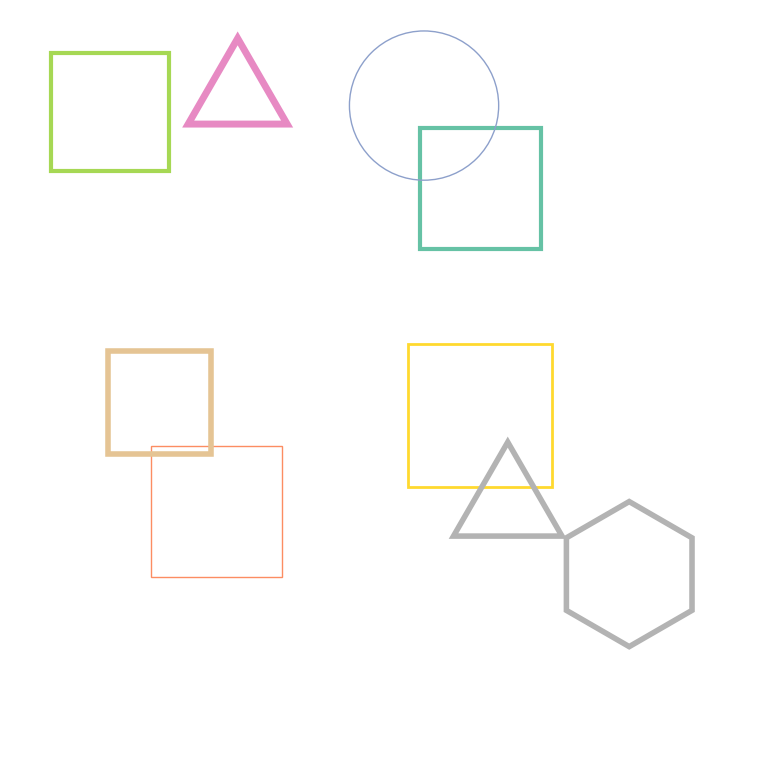[{"shape": "square", "thickness": 1.5, "radius": 0.39, "center": [0.624, 0.755]}, {"shape": "square", "thickness": 0.5, "radius": 0.43, "center": [0.281, 0.335]}, {"shape": "circle", "thickness": 0.5, "radius": 0.48, "center": [0.551, 0.863]}, {"shape": "triangle", "thickness": 2.5, "radius": 0.37, "center": [0.309, 0.876]}, {"shape": "square", "thickness": 1.5, "radius": 0.38, "center": [0.143, 0.854]}, {"shape": "square", "thickness": 1, "radius": 0.47, "center": [0.624, 0.46]}, {"shape": "square", "thickness": 2, "radius": 0.33, "center": [0.208, 0.477]}, {"shape": "hexagon", "thickness": 2, "radius": 0.47, "center": [0.817, 0.254]}, {"shape": "triangle", "thickness": 2, "radius": 0.41, "center": [0.659, 0.344]}]